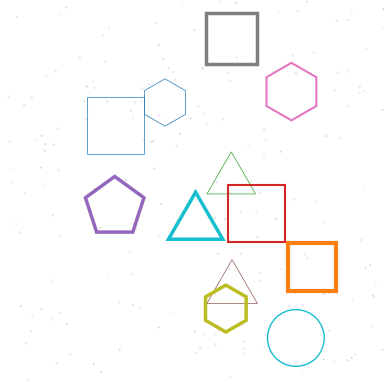[{"shape": "hexagon", "thickness": 0.5, "radius": 0.31, "center": [0.429, 0.734]}, {"shape": "square", "thickness": 0.5, "radius": 0.37, "center": [0.299, 0.673]}, {"shape": "square", "thickness": 3, "radius": 0.31, "center": [0.81, 0.307]}, {"shape": "triangle", "thickness": 0.5, "radius": 0.36, "center": [0.601, 0.533]}, {"shape": "square", "thickness": 1.5, "radius": 0.37, "center": [0.666, 0.446]}, {"shape": "pentagon", "thickness": 2.5, "radius": 0.4, "center": [0.298, 0.462]}, {"shape": "triangle", "thickness": 0.5, "radius": 0.38, "center": [0.603, 0.25]}, {"shape": "hexagon", "thickness": 1.5, "radius": 0.37, "center": [0.757, 0.762]}, {"shape": "square", "thickness": 2.5, "radius": 0.33, "center": [0.601, 0.899]}, {"shape": "hexagon", "thickness": 2.5, "radius": 0.3, "center": [0.587, 0.198]}, {"shape": "triangle", "thickness": 2.5, "radius": 0.41, "center": [0.508, 0.419]}, {"shape": "circle", "thickness": 1, "radius": 0.37, "center": [0.769, 0.122]}]